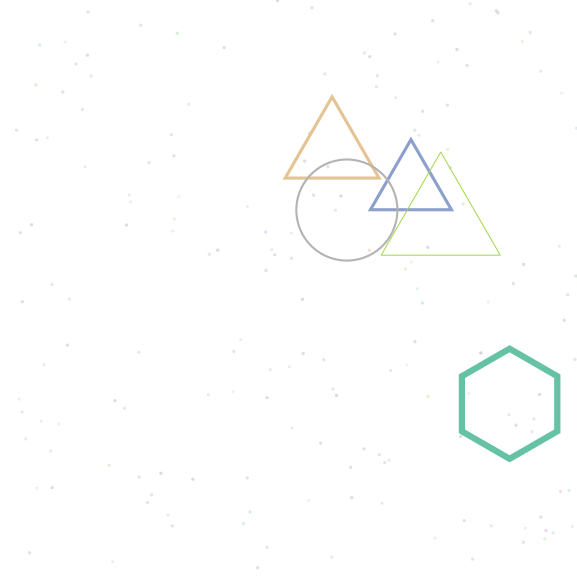[{"shape": "hexagon", "thickness": 3, "radius": 0.48, "center": [0.882, 0.3]}, {"shape": "triangle", "thickness": 1.5, "radius": 0.4, "center": [0.712, 0.676]}, {"shape": "triangle", "thickness": 0.5, "radius": 0.6, "center": [0.763, 0.617]}, {"shape": "triangle", "thickness": 1.5, "radius": 0.47, "center": [0.575, 0.738]}, {"shape": "circle", "thickness": 1, "radius": 0.44, "center": [0.601, 0.635]}]